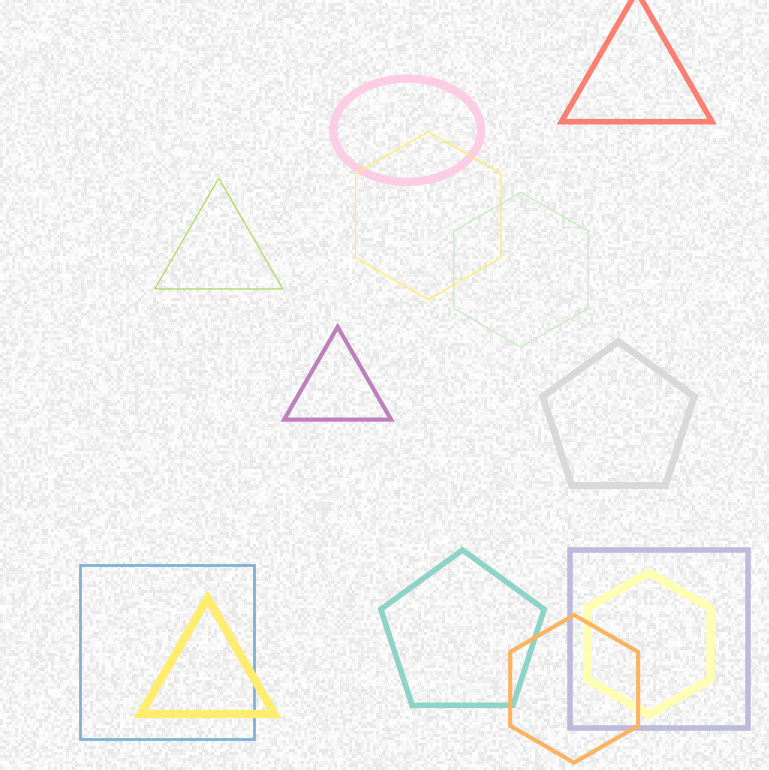[{"shape": "pentagon", "thickness": 2, "radius": 0.56, "center": [0.601, 0.174]}, {"shape": "hexagon", "thickness": 3, "radius": 0.46, "center": [0.843, 0.164]}, {"shape": "square", "thickness": 2, "radius": 0.58, "center": [0.856, 0.17]}, {"shape": "triangle", "thickness": 2, "radius": 0.56, "center": [0.827, 0.898]}, {"shape": "square", "thickness": 1, "radius": 0.57, "center": [0.217, 0.153]}, {"shape": "hexagon", "thickness": 1.5, "radius": 0.48, "center": [0.746, 0.105]}, {"shape": "triangle", "thickness": 0.5, "radius": 0.48, "center": [0.284, 0.673]}, {"shape": "oval", "thickness": 3, "radius": 0.48, "center": [0.529, 0.831]}, {"shape": "pentagon", "thickness": 2.5, "radius": 0.52, "center": [0.803, 0.453]}, {"shape": "triangle", "thickness": 1.5, "radius": 0.4, "center": [0.438, 0.495]}, {"shape": "hexagon", "thickness": 0.5, "radius": 0.5, "center": [0.677, 0.65]}, {"shape": "triangle", "thickness": 3, "radius": 0.5, "center": [0.27, 0.123]}, {"shape": "hexagon", "thickness": 0.5, "radius": 0.55, "center": [0.556, 0.72]}]